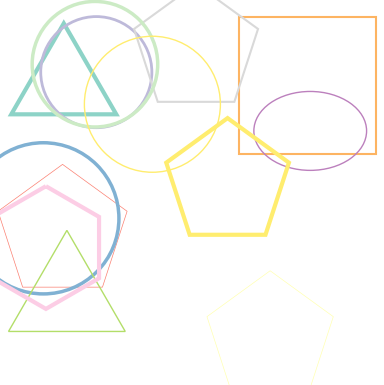[{"shape": "triangle", "thickness": 3, "radius": 0.79, "center": [0.166, 0.782]}, {"shape": "pentagon", "thickness": 0.5, "radius": 0.86, "center": [0.702, 0.124]}, {"shape": "circle", "thickness": 2, "radius": 0.72, "center": [0.25, 0.813]}, {"shape": "pentagon", "thickness": 0.5, "radius": 0.88, "center": [0.163, 0.397]}, {"shape": "circle", "thickness": 2.5, "radius": 0.98, "center": [0.113, 0.433]}, {"shape": "square", "thickness": 1.5, "radius": 0.89, "center": [0.799, 0.779]}, {"shape": "triangle", "thickness": 1, "radius": 0.88, "center": [0.174, 0.227]}, {"shape": "hexagon", "thickness": 3, "radius": 0.8, "center": [0.119, 0.357]}, {"shape": "pentagon", "thickness": 1.5, "radius": 0.85, "center": [0.509, 0.872]}, {"shape": "oval", "thickness": 1, "radius": 0.73, "center": [0.806, 0.66]}, {"shape": "circle", "thickness": 2.5, "radius": 0.82, "center": [0.247, 0.833]}, {"shape": "pentagon", "thickness": 3, "radius": 0.84, "center": [0.591, 0.526]}, {"shape": "circle", "thickness": 1, "radius": 0.88, "center": [0.396, 0.729]}]